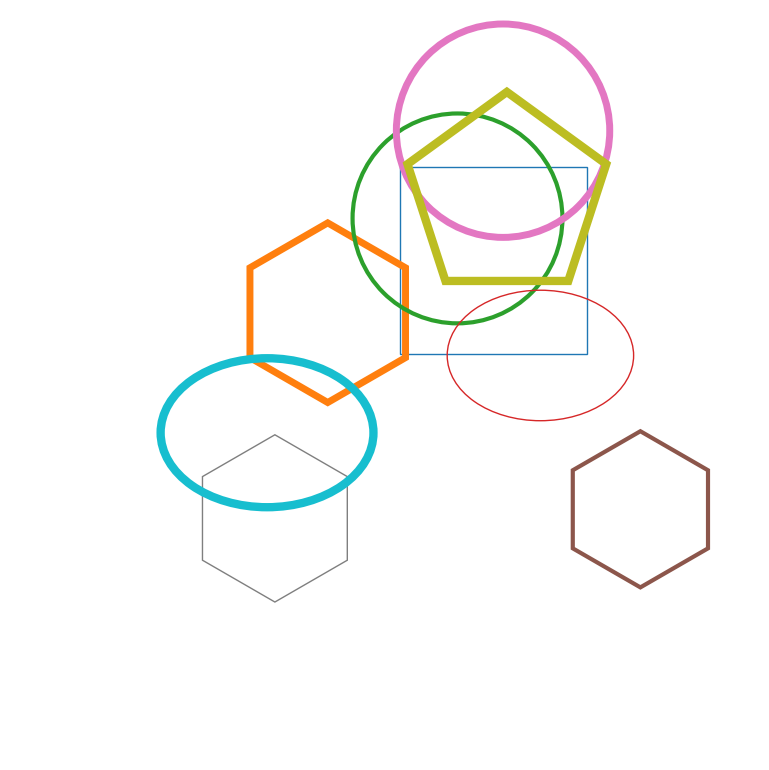[{"shape": "square", "thickness": 0.5, "radius": 0.61, "center": [0.641, 0.662]}, {"shape": "hexagon", "thickness": 2.5, "radius": 0.58, "center": [0.426, 0.594]}, {"shape": "circle", "thickness": 1.5, "radius": 0.68, "center": [0.594, 0.716]}, {"shape": "oval", "thickness": 0.5, "radius": 0.61, "center": [0.702, 0.538]}, {"shape": "hexagon", "thickness": 1.5, "radius": 0.51, "center": [0.832, 0.339]}, {"shape": "circle", "thickness": 2.5, "radius": 0.69, "center": [0.653, 0.83]}, {"shape": "hexagon", "thickness": 0.5, "radius": 0.54, "center": [0.357, 0.327]}, {"shape": "pentagon", "thickness": 3, "radius": 0.68, "center": [0.658, 0.745]}, {"shape": "oval", "thickness": 3, "radius": 0.69, "center": [0.347, 0.438]}]